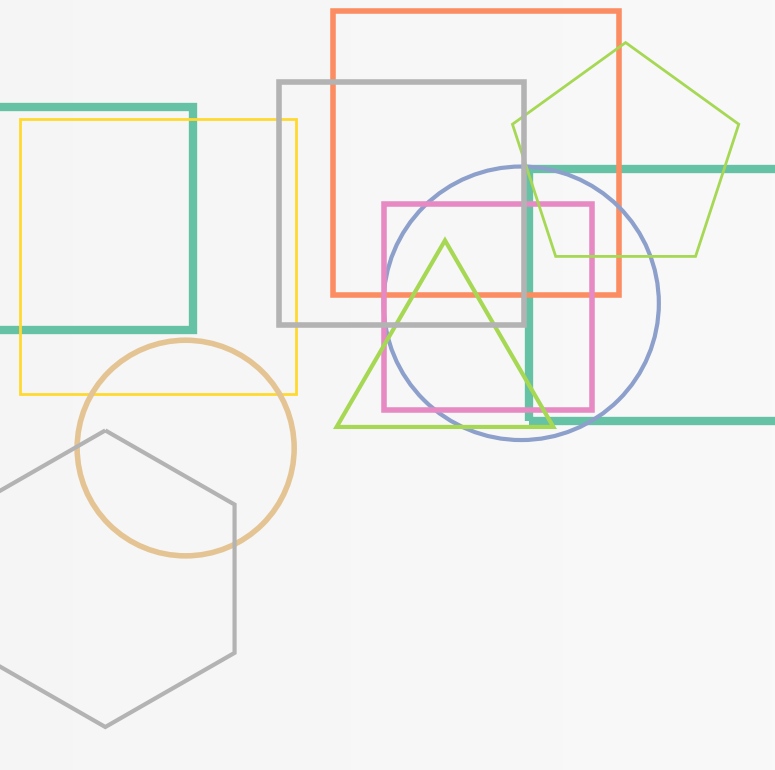[{"shape": "square", "thickness": 3, "radius": 0.82, "center": [0.846, 0.617]}, {"shape": "square", "thickness": 3, "radius": 0.72, "center": [0.105, 0.716]}, {"shape": "square", "thickness": 2, "radius": 0.92, "center": [0.614, 0.801]}, {"shape": "circle", "thickness": 1.5, "radius": 0.89, "center": [0.673, 0.606]}, {"shape": "square", "thickness": 2, "radius": 0.67, "center": [0.63, 0.601]}, {"shape": "pentagon", "thickness": 1, "radius": 0.77, "center": [0.807, 0.791]}, {"shape": "triangle", "thickness": 1.5, "radius": 0.81, "center": [0.574, 0.526]}, {"shape": "square", "thickness": 1, "radius": 0.89, "center": [0.204, 0.667]}, {"shape": "circle", "thickness": 2, "radius": 0.7, "center": [0.24, 0.418]}, {"shape": "square", "thickness": 2, "radius": 0.79, "center": [0.518, 0.735]}, {"shape": "hexagon", "thickness": 1.5, "radius": 0.96, "center": [0.136, 0.248]}]